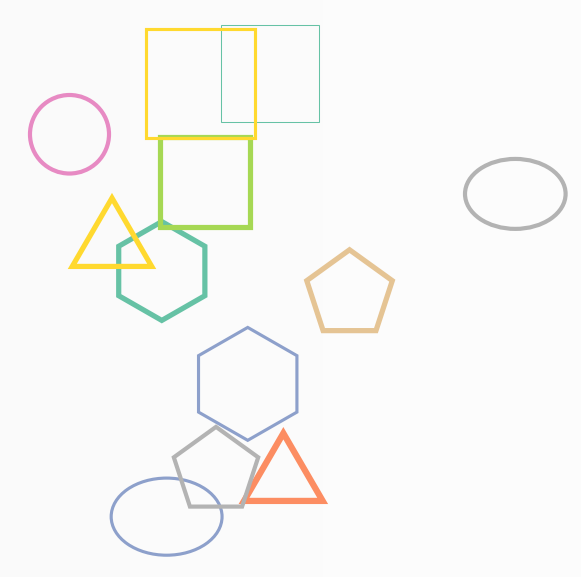[{"shape": "hexagon", "thickness": 2.5, "radius": 0.43, "center": [0.278, 0.53]}, {"shape": "square", "thickness": 0.5, "radius": 0.42, "center": [0.465, 0.872]}, {"shape": "triangle", "thickness": 3, "radius": 0.39, "center": [0.487, 0.171]}, {"shape": "oval", "thickness": 1.5, "radius": 0.48, "center": [0.287, 0.105]}, {"shape": "hexagon", "thickness": 1.5, "radius": 0.49, "center": [0.426, 0.334]}, {"shape": "circle", "thickness": 2, "radius": 0.34, "center": [0.12, 0.767]}, {"shape": "square", "thickness": 2.5, "radius": 0.39, "center": [0.352, 0.684]}, {"shape": "triangle", "thickness": 2.5, "radius": 0.39, "center": [0.193, 0.577]}, {"shape": "square", "thickness": 1.5, "radius": 0.47, "center": [0.345, 0.854]}, {"shape": "pentagon", "thickness": 2.5, "radius": 0.39, "center": [0.601, 0.489]}, {"shape": "oval", "thickness": 2, "radius": 0.43, "center": [0.887, 0.663]}, {"shape": "pentagon", "thickness": 2, "radius": 0.38, "center": [0.372, 0.184]}]